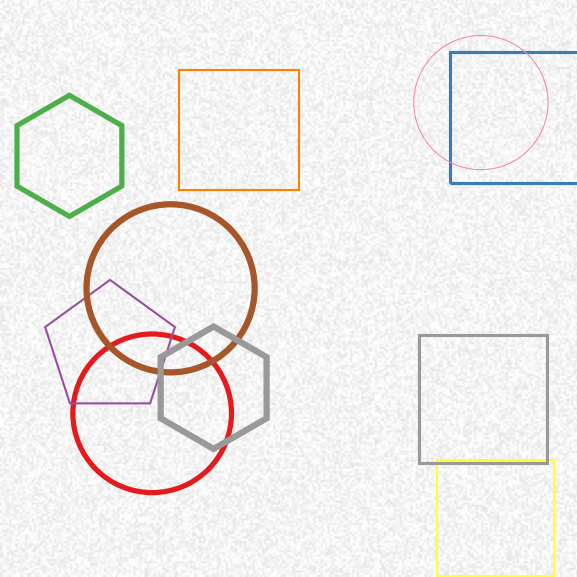[{"shape": "circle", "thickness": 2.5, "radius": 0.69, "center": [0.263, 0.283]}, {"shape": "square", "thickness": 1.5, "radius": 0.56, "center": [0.892, 0.796]}, {"shape": "hexagon", "thickness": 2.5, "radius": 0.52, "center": [0.12, 0.729]}, {"shape": "pentagon", "thickness": 1, "radius": 0.59, "center": [0.191, 0.396]}, {"shape": "square", "thickness": 1, "radius": 0.52, "center": [0.413, 0.774]}, {"shape": "square", "thickness": 1, "radius": 0.5, "center": [0.858, 0.102]}, {"shape": "circle", "thickness": 3, "radius": 0.73, "center": [0.295, 0.5]}, {"shape": "circle", "thickness": 0.5, "radius": 0.58, "center": [0.833, 0.821]}, {"shape": "square", "thickness": 1.5, "radius": 0.55, "center": [0.836, 0.309]}, {"shape": "hexagon", "thickness": 3, "radius": 0.53, "center": [0.37, 0.328]}]